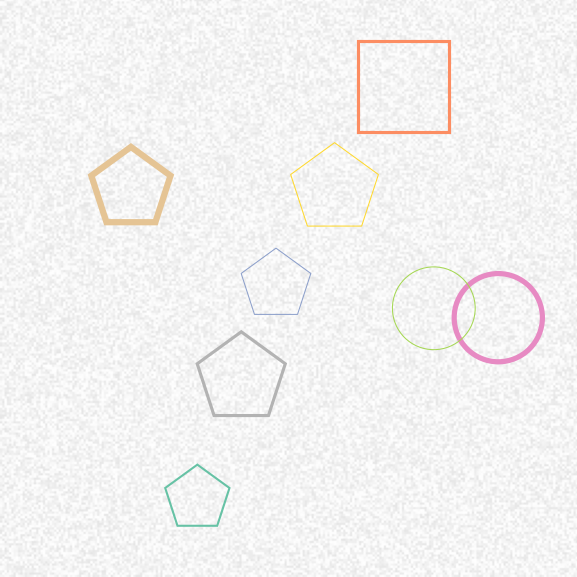[{"shape": "pentagon", "thickness": 1, "radius": 0.29, "center": [0.342, 0.136]}, {"shape": "square", "thickness": 1.5, "radius": 0.39, "center": [0.698, 0.849]}, {"shape": "pentagon", "thickness": 0.5, "radius": 0.32, "center": [0.478, 0.506]}, {"shape": "circle", "thickness": 2.5, "radius": 0.38, "center": [0.863, 0.449]}, {"shape": "circle", "thickness": 0.5, "radius": 0.36, "center": [0.751, 0.465]}, {"shape": "pentagon", "thickness": 0.5, "radius": 0.4, "center": [0.579, 0.672]}, {"shape": "pentagon", "thickness": 3, "radius": 0.36, "center": [0.227, 0.673]}, {"shape": "pentagon", "thickness": 1.5, "radius": 0.4, "center": [0.418, 0.344]}]